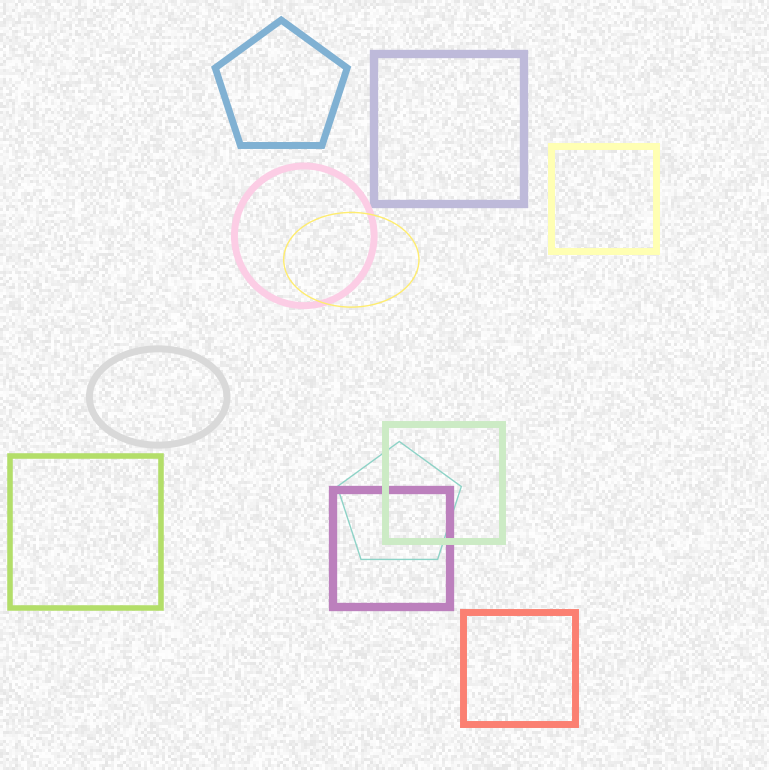[{"shape": "pentagon", "thickness": 0.5, "radius": 0.42, "center": [0.519, 0.342]}, {"shape": "square", "thickness": 2.5, "radius": 0.34, "center": [0.784, 0.742]}, {"shape": "square", "thickness": 3, "radius": 0.49, "center": [0.583, 0.832]}, {"shape": "square", "thickness": 2.5, "radius": 0.36, "center": [0.674, 0.132]}, {"shape": "pentagon", "thickness": 2.5, "radius": 0.45, "center": [0.365, 0.884]}, {"shape": "square", "thickness": 2, "radius": 0.49, "center": [0.111, 0.309]}, {"shape": "circle", "thickness": 2.5, "radius": 0.45, "center": [0.395, 0.694]}, {"shape": "oval", "thickness": 2.5, "radius": 0.45, "center": [0.205, 0.484]}, {"shape": "square", "thickness": 3, "radius": 0.38, "center": [0.508, 0.287]}, {"shape": "square", "thickness": 2.5, "radius": 0.38, "center": [0.576, 0.374]}, {"shape": "oval", "thickness": 0.5, "radius": 0.44, "center": [0.456, 0.663]}]